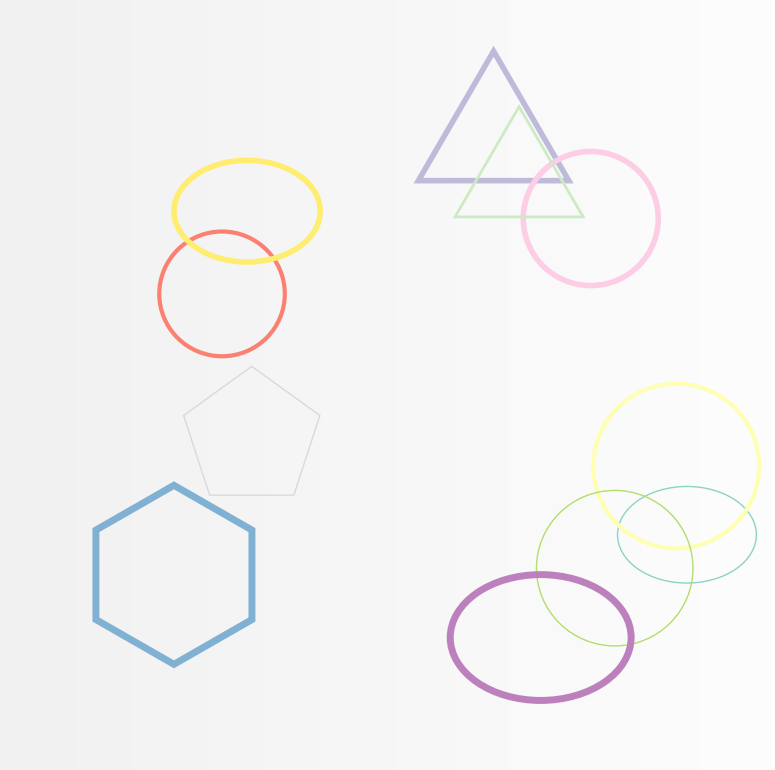[{"shape": "oval", "thickness": 0.5, "radius": 0.45, "center": [0.886, 0.306]}, {"shape": "circle", "thickness": 1.5, "radius": 0.53, "center": [0.873, 0.395]}, {"shape": "triangle", "thickness": 2, "radius": 0.56, "center": [0.637, 0.821]}, {"shape": "circle", "thickness": 1.5, "radius": 0.41, "center": [0.287, 0.618]}, {"shape": "hexagon", "thickness": 2.5, "radius": 0.58, "center": [0.224, 0.253]}, {"shape": "circle", "thickness": 0.5, "radius": 0.5, "center": [0.793, 0.262]}, {"shape": "circle", "thickness": 2, "radius": 0.44, "center": [0.762, 0.716]}, {"shape": "pentagon", "thickness": 0.5, "radius": 0.46, "center": [0.325, 0.432]}, {"shape": "oval", "thickness": 2.5, "radius": 0.58, "center": [0.698, 0.172]}, {"shape": "triangle", "thickness": 1, "radius": 0.48, "center": [0.67, 0.766]}, {"shape": "oval", "thickness": 2, "radius": 0.47, "center": [0.319, 0.726]}]